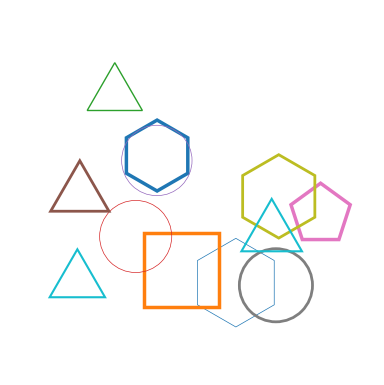[{"shape": "hexagon", "thickness": 0.5, "radius": 0.58, "center": [0.613, 0.266]}, {"shape": "hexagon", "thickness": 2.5, "radius": 0.46, "center": [0.408, 0.596]}, {"shape": "square", "thickness": 2.5, "radius": 0.48, "center": [0.471, 0.299]}, {"shape": "triangle", "thickness": 1, "radius": 0.41, "center": [0.298, 0.754]}, {"shape": "circle", "thickness": 0.5, "radius": 0.47, "center": [0.352, 0.386]}, {"shape": "circle", "thickness": 0.5, "radius": 0.46, "center": [0.407, 0.583]}, {"shape": "triangle", "thickness": 2, "radius": 0.44, "center": [0.207, 0.495]}, {"shape": "pentagon", "thickness": 2.5, "radius": 0.4, "center": [0.833, 0.443]}, {"shape": "circle", "thickness": 2, "radius": 0.47, "center": [0.717, 0.259]}, {"shape": "hexagon", "thickness": 2, "radius": 0.54, "center": [0.724, 0.49]}, {"shape": "triangle", "thickness": 1.5, "radius": 0.42, "center": [0.201, 0.269]}, {"shape": "triangle", "thickness": 1.5, "radius": 0.45, "center": [0.706, 0.393]}]